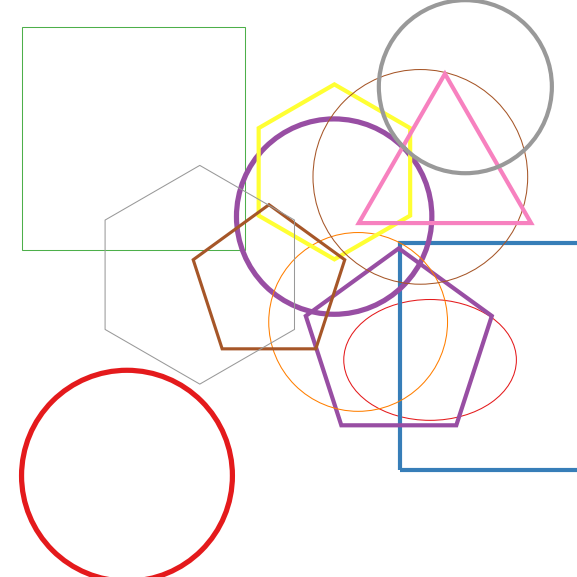[{"shape": "oval", "thickness": 0.5, "radius": 0.75, "center": [0.745, 0.376]}, {"shape": "circle", "thickness": 2.5, "radius": 0.91, "center": [0.22, 0.175]}, {"shape": "square", "thickness": 2, "radius": 0.98, "center": [0.889, 0.382]}, {"shape": "square", "thickness": 0.5, "radius": 0.97, "center": [0.231, 0.76]}, {"shape": "pentagon", "thickness": 2, "radius": 0.85, "center": [0.691, 0.4]}, {"shape": "circle", "thickness": 2.5, "radius": 0.85, "center": [0.579, 0.624]}, {"shape": "circle", "thickness": 0.5, "radius": 0.77, "center": [0.62, 0.442]}, {"shape": "hexagon", "thickness": 2, "radius": 0.76, "center": [0.579, 0.702]}, {"shape": "circle", "thickness": 0.5, "radius": 0.93, "center": [0.728, 0.693]}, {"shape": "pentagon", "thickness": 1.5, "radius": 0.69, "center": [0.466, 0.507]}, {"shape": "triangle", "thickness": 2, "radius": 0.86, "center": [0.77, 0.699]}, {"shape": "circle", "thickness": 2, "radius": 0.75, "center": [0.806, 0.849]}, {"shape": "hexagon", "thickness": 0.5, "radius": 0.95, "center": [0.346, 0.523]}]